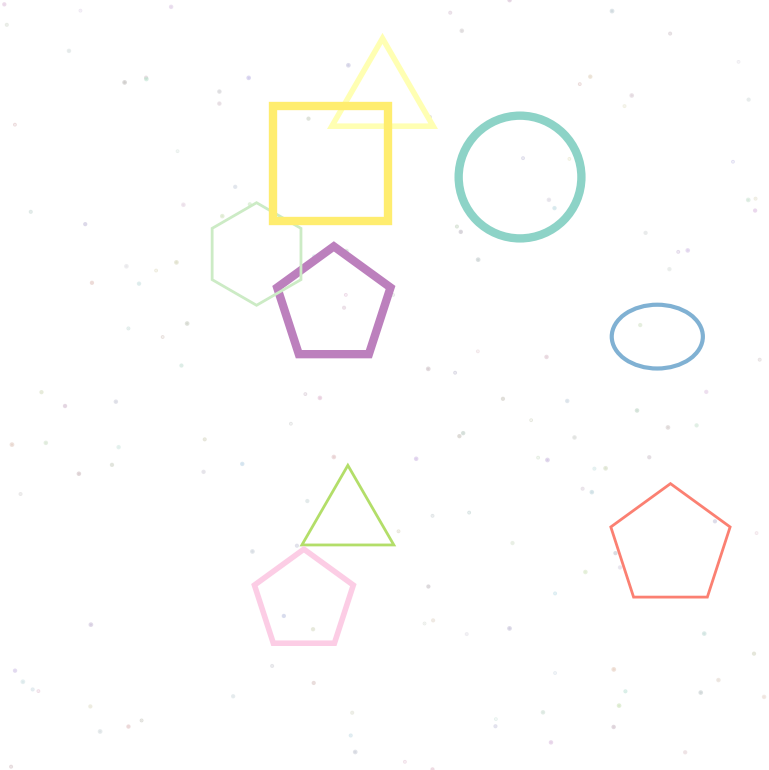[{"shape": "circle", "thickness": 3, "radius": 0.4, "center": [0.675, 0.77]}, {"shape": "triangle", "thickness": 2, "radius": 0.38, "center": [0.497, 0.874]}, {"shape": "pentagon", "thickness": 1, "radius": 0.41, "center": [0.871, 0.29]}, {"shape": "oval", "thickness": 1.5, "radius": 0.3, "center": [0.854, 0.563]}, {"shape": "triangle", "thickness": 1, "radius": 0.34, "center": [0.452, 0.327]}, {"shape": "pentagon", "thickness": 2, "radius": 0.34, "center": [0.395, 0.219]}, {"shape": "pentagon", "thickness": 3, "radius": 0.39, "center": [0.434, 0.603]}, {"shape": "hexagon", "thickness": 1, "radius": 0.33, "center": [0.333, 0.67]}, {"shape": "square", "thickness": 3, "radius": 0.37, "center": [0.429, 0.787]}]